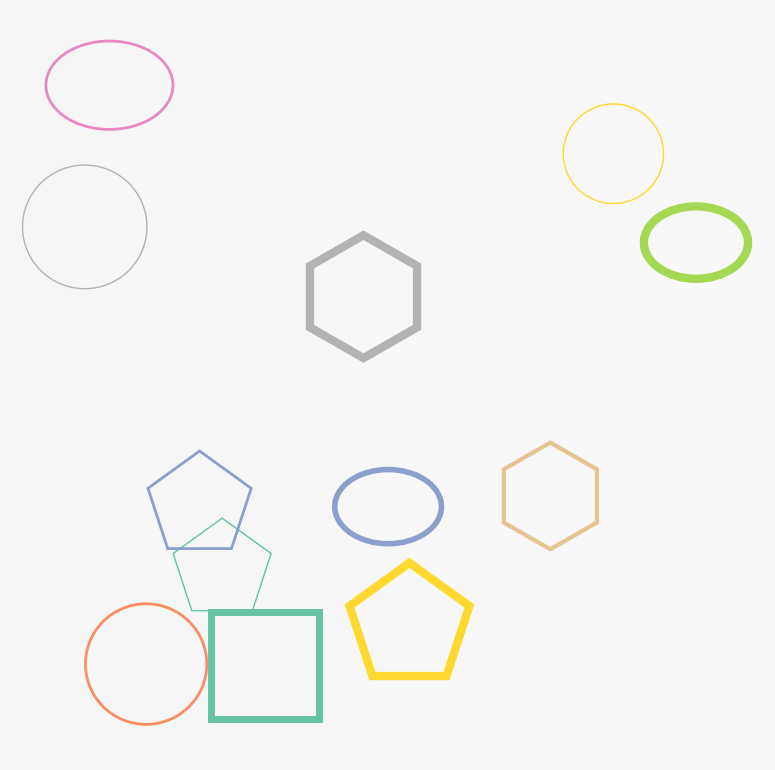[{"shape": "pentagon", "thickness": 0.5, "radius": 0.33, "center": [0.287, 0.261]}, {"shape": "square", "thickness": 2.5, "radius": 0.35, "center": [0.342, 0.135]}, {"shape": "circle", "thickness": 1, "radius": 0.39, "center": [0.189, 0.138]}, {"shape": "oval", "thickness": 2, "radius": 0.34, "center": [0.501, 0.342]}, {"shape": "pentagon", "thickness": 1, "radius": 0.35, "center": [0.258, 0.344]}, {"shape": "oval", "thickness": 1, "radius": 0.41, "center": [0.141, 0.889]}, {"shape": "oval", "thickness": 3, "radius": 0.34, "center": [0.898, 0.685]}, {"shape": "pentagon", "thickness": 3, "radius": 0.41, "center": [0.528, 0.188]}, {"shape": "circle", "thickness": 0.5, "radius": 0.32, "center": [0.791, 0.8]}, {"shape": "hexagon", "thickness": 1.5, "radius": 0.35, "center": [0.71, 0.356]}, {"shape": "circle", "thickness": 0.5, "radius": 0.4, "center": [0.109, 0.705]}, {"shape": "hexagon", "thickness": 3, "radius": 0.4, "center": [0.469, 0.615]}]